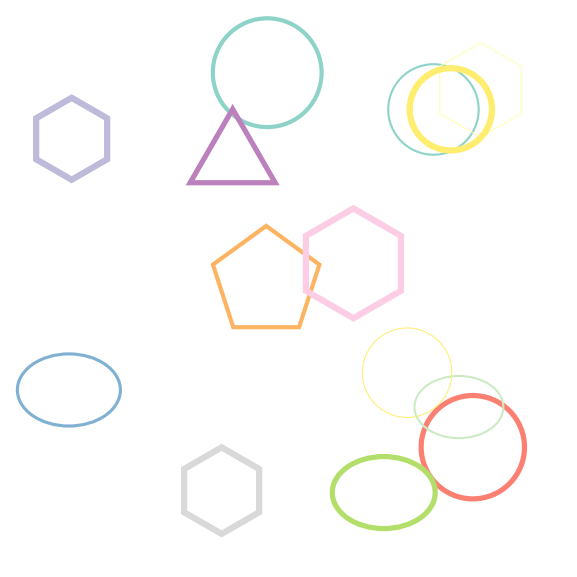[{"shape": "circle", "thickness": 1, "radius": 0.39, "center": [0.751, 0.81]}, {"shape": "circle", "thickness": 2, "radius": 0.47, "center": [0.463, 0.873]}, {"shape": "hexagon", "thickness": 0.5, "radius": 0.41, "center": [0.832, 0.843]}, {"shape": "hexagon", "thickness": 3, "radius": 0.35, "center": [0.124, 0.759]}, {"shape": "circle", "thickness": 2.5, "radius": 0.45, "center": [0.819, 0.225]}, {"shape": "oval", "thickness": 1.5, "radius": 0.45, "center": [0.119, 0.324]}, {"shape": "pentagon", "thickness": 2, "radius": 0.48, "center": [0.461, 0.511]}, {"shape": "oval", "thickness": 2.5, "radius": 0.45, "center": [0.664, 0.146]}, {"shape": "hexagon", "thickness": 3, "radius": 0.48, "center": [0.612, 0.543]}, {"shape": "hexagon", "thickness": 3, "radius": 0.37, "center": [0.384, 0.15]}, {"shape": "triangle", "thickness": 2.5, "radius": 0.42, "center": [0.403, 0.725]}, {"shape": "oval", "thickness": 1, "radius": 0.38, "center": [0.795, 0.294]}, {"shape": "circle", "thickness": 0.5, "radius": 0.39, "center": [0.705, 0.354]}, {"shape": "circle", "thickness": 3, "radius": 0.36, "center": [0.781, 0.81]}]